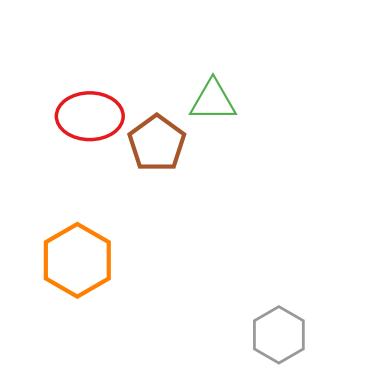[{"shape": "oval", "thickness": 2.5, "radius": 0.43, "center": [0.233, 0.698]}, {"shape": "triangle", "thickness": 1.5, "radius": 0.34, "center": [0.553, 0.739]}, {"shape": "hexagon", "thickness": 3, "radius": 0.47, "center": [0.201, 0.324]}, {"shape": "pentagon", "thickness": 3, "radius": 0.37, "center": [0.407, 0.628]}, {"shape": "hexagon", "thickness": 2, "radius": 0.37, "center": [0.724, 0.13]}]